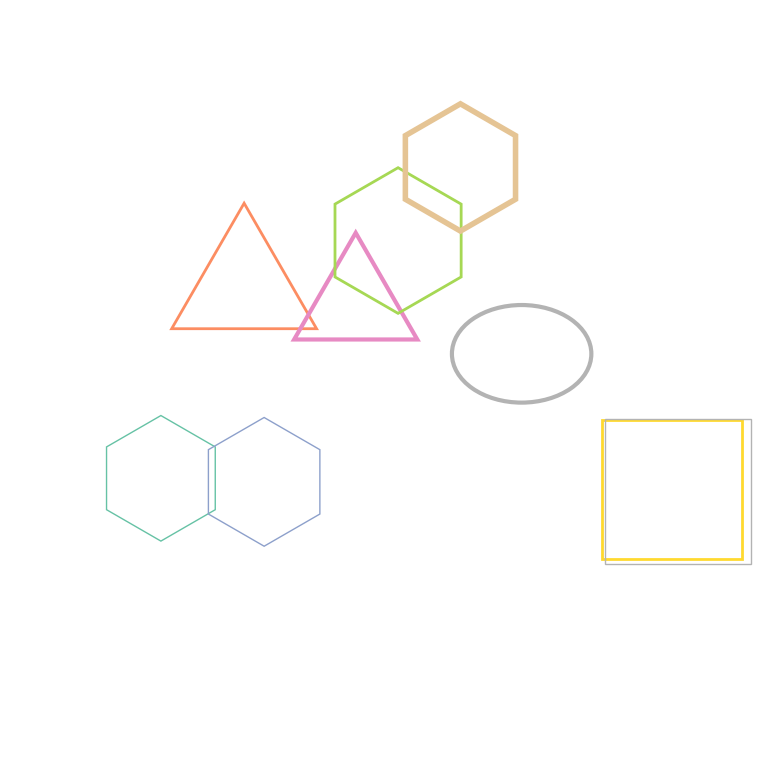[{"shape": "hexagon", "thickness": 0.5, "radius": 0.41, "center": [0.209, 0.379]}, {"shape": "triangle", "thickness": 1, "radius": 0.54, "center": [0.317, 0.627]}, {"shape": "hexagon", "thickness": 0.5, "radius": 0.42, "center": [0.343, 0.374]}, {"shape": "triangle", "thickness": 1.5, "radius": 0.46, "center": [0.462, 0.605]}, {"shape": "hexagon", "thickness": 1, "radius": 0.47, "center": [0.517, 0.688]}, {"shape": "square", "thickness": 1, "radius": 0.45, "center": [0.873, 0.364]}, {"shape": "hexagon", "thickness": 2, "radius": 0.41, "center": [0.598, 0.783]}, {"shape": "square", "thickness": 0.5, "radius": 0.47, "center": [0.88, 0.362]}, {"shape": "oval", "thickness": 1.5, "radius": 0.45, "center": [0.677, 0.54]}]